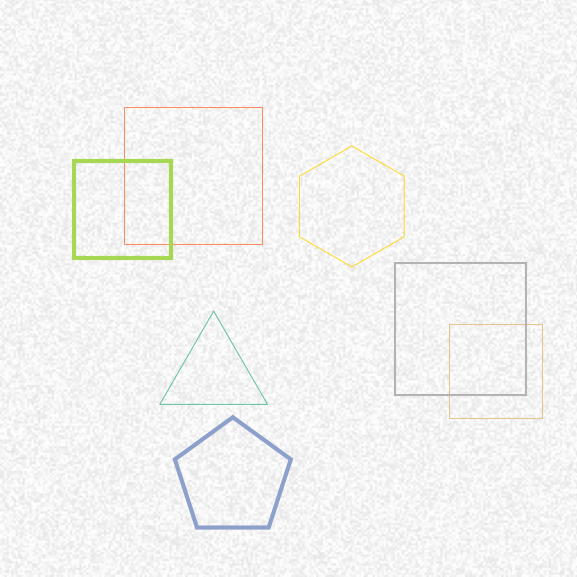[{"shape": "triangle", "thickness": 0.5, "radius": 0.54, "center": [0.37, 0.353]}, {"shape": "square", "thickness": 0.5, "radius": 0.6, "center": [0.334, 0.695]}, {"shape": "pentagon", "thickness": 2, "radius": 0.53, "center": [0.403, 0.171]}, {"shape": "square", "thickness": 2, "radius": 0.42, "center": [0.212, 0.636]}, {"shape": "hexagon", "thickness": 0.5, "radius": 0.52, "center": [0.609, 0.642]}, {"shape": "square", "thickness": 0.5, "radius": 0.4, "center": [0.858, 0.357]}, {"shape": "square", "thickness": 1, "radius": 0.57, "center": [0.797, 0.43]}]